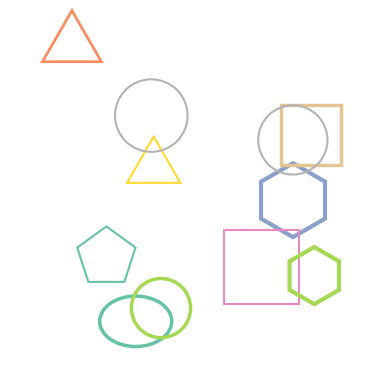[{"shape": "oval", "thickness": 2.5, "radius": 0.47, "center": [0.352, 0.165]}, {"shape": "pentagon", "thickness": 1.5, "radius": 0.4, "center": [0.276, 0.332]}, {"shape": "triangle", "thickness": 2, "radius": 0.44, "center": [0.187, 0.884]}, {"shape": "hexagon", "thickness": 3, "radius": 0.48, "center": [0.761, 0.48]}, {"shape": "square", "thickness": 1.5, "radius": 0.49, "center": [0.679, 0.307]}, {"shape": "hexagon", "thickness": 3, "radius": 0.37, "center": [0.816, 0.284]}, {"shape": "circle", "thickness": 2.5, "radius": 0.38, "center": [0.418, 0.2]}, {"shape": "triangle", "thickness": 1.5, "radius": 0.4, "center": [0.399, 0.565]}, {"shape": "square", "thickness": 2.5, "radius": 0.39, "center": [0.807, 0.649]}, {"shape": "circle", "thickness": 1.5, "radius": 0.47, "center": [0.393, 0.7]}, {"shape": "circle", "thickness": 1.5, "radius": 0.45, "center": [0.761, 0.637]}]